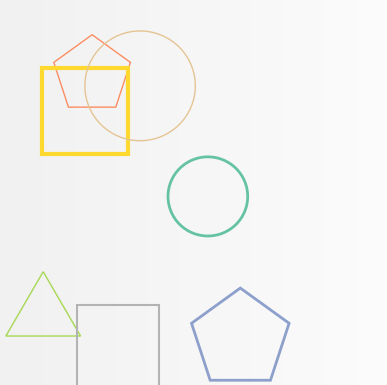[{"shape": "circle", "thickness": 2, "radius": 0.51, "center": [0.536, 0.49]}, {"shape": "pentagon", "thickness": 1, "radius": 0.52, "center": [0.238, 0.806]}, {"shape": "pentagon", "thickness": 2, "radius": 0.66, "center": [0.62, 0.119]}, {"shape": "triangle", "thickness": 1, "radius": 0.56, "center": [0.112, 0.183]}, {"shape": "square", "thickness": 3, "radius": 0.55, "center": [0.219, 0.712]}, {"shape": "circle", "thickness": 1, "radius": 0.71, "center": [0.362, 0.777]}, {"shape": "square", "thickness": 1.5, "radius": 0.53, "center": [0.304, 0.102]}]